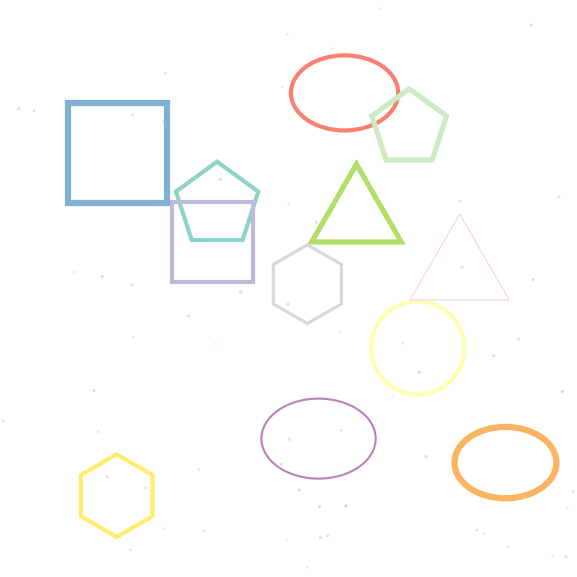[{"shape": "pentagon", "thickness": 2, "radius": 0.37, "center": [0.376, 0.644]}, {"shape": "circle", "thickness": 2, "radius": 0.4, "center": [0.723, 0.397]}, {"shape": "square", "thickness": 2, "radius": 0.35, "center": [0.368, 0.58]}, {"shape": "oval", "thickness": 2, "radius": 0.46, "center": [0.597, 0.838]}, {"shape": "square", "thickness": 3, "radius": 0.43, "center": [0.203, 0.734]}, {"shape": "oval", "thickness": 3, "radius": 0.44, "center": [0.875, 0.198]}, {"shape": "triangle", "thickness": 2.5, "radius": 0.45, "center": [0.617, 0.625]}, {"shape": "triangle", "thickness": 0.5, "radius": 0.5, "center": [0.796, 0.529]}, {"shape": "hexagon", "thickness": 1.5, "radius": 0.34, "center": [0.532, 0.507]}, {"shape": "oval", "thickness": 1, "radius": 0.49, "center": [0.552, 0.24]}, {"shape": "pentagon", "thickness": 2.5, "radius": 0.34, "center": [0.709, 0.777]}, {"shape": "hexagon", "thickness": 2, "radius": 0.36, "center": [0.202, 0.141]}]